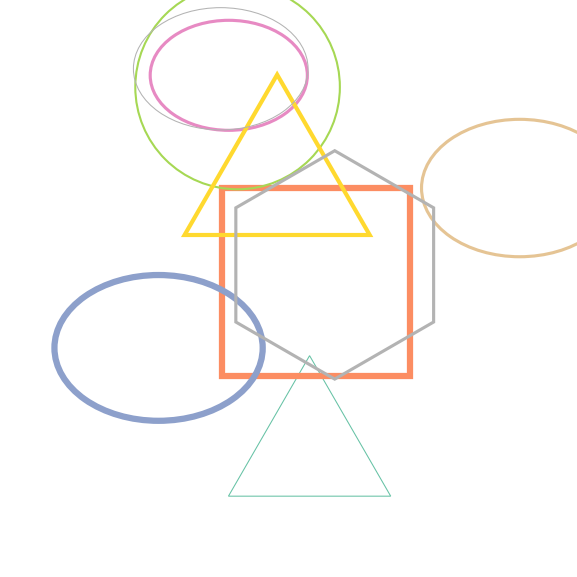[{"shape": "triangle", "thickness": 0.5, "radius": 0.81, "center": [0.536, 0.221]}, {"shape": "square", "thickness": 3, "radius": 0.81, "center": [0.547, 0.511]}, {"shape": "oval", "thickness": 3, "radius": 0.9, "center": [0.275, 0.397]}, {"shape": "oval", "thickness": 1.5, "radius": 0.68, "center": [0.396, 0.869]}, {"shape": "circle", "thickness": 1, "radius": 0.89, "center": [0.411, 0.848]}, {"shape": "triangle", "thickness": 2, "radius": 0.93, "center": [0.48, 0.685]}, {"shape": "oval", "thickness": 1.5, "radius": 0.85, "center": [0.9, 0.674]}, {"shape": "oval", "thickness": 0.5, "radius": 0.76, "center": [0.382, 0.88]}, {"shape": "hexagon", "thickness": 1.5, "radius": 0.99, "center": [0.58, 0.54]}]